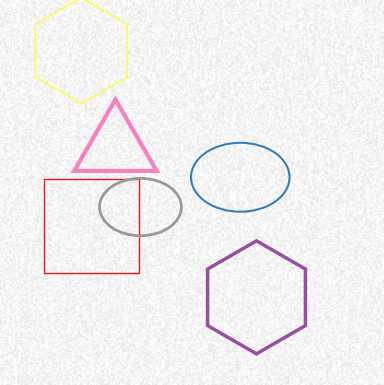[{"shape": "square", "thickness": 1, "radius": 0.62, "center": [0.237, 0.413]}, {"shape": "oval", "thickness": 1.5, "radius": 0.64, "center": [0.624, 0.54]}, {"shape": "hexagon", "thickness": 2.5, "radius": 0.73, "center": [0.666, 0.228]}, {"shape": "hexagon", "thickness": 1, "radius": 0.69, "center": [0.211, 0.868]}, {"shape": "triangle", "thickness": 3, "radius": 0.62, "center": [0.3, 0.618]}, {"shape": "oval", "thickness": 2, "radius": 0.53, "center": [0.365, 0.462]}]